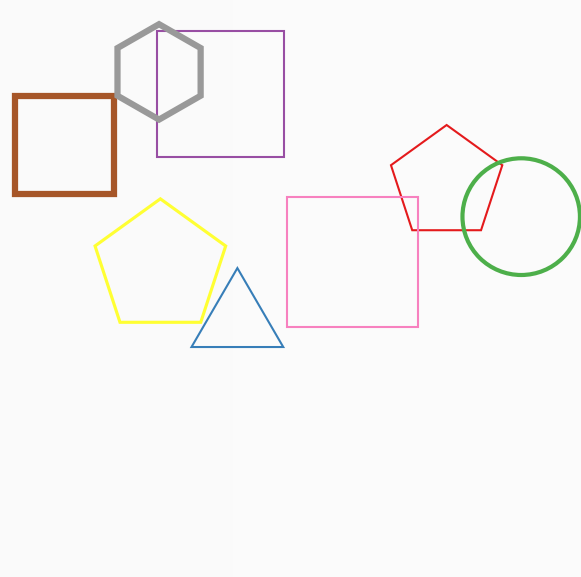[{"shape": "pentagon", "thickness": 1, "radius": 0.5, "center": [0.768, 0.682]}, {"shape": "triangle", "thickness": 1, "radius": 0.46, "center": [0.408, 0.444]}, {"shape": "circle", "thickness": 2, "radius": 0.51, "center": [0.897, 0.624]}, {"shape": "square", "thickness": 1, "radius": 0.54, "center": [0.38, 0.836]}, {"shape": "pentagon", "thickness": 1.5, "radius": 0.59, "center": [0.276, 0.537]}, {"shape": "square", "thickness": 3, "radius": 0.42, "center": [0.112, 0.748]}, {"shape": "square", "thickness": 1, "radius": 0.56, "center": [0.606, 0.545]}, {"shape": "hexagon", "thickness": 3, "radius": 0.41, "center": [0.274, 0.875]}]